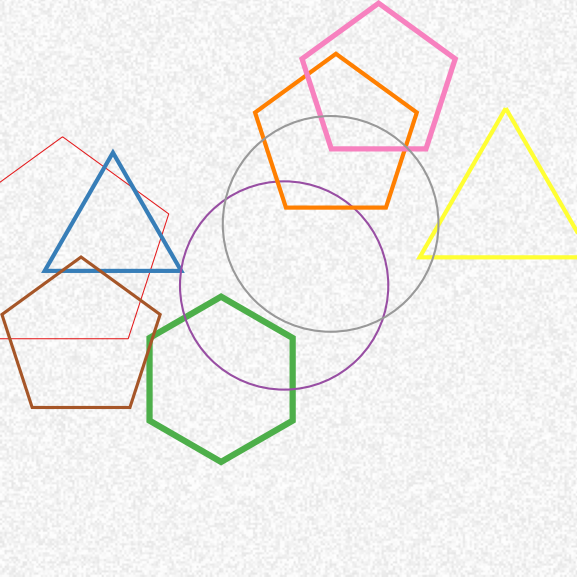[{"shape": "pentagon", "thickness": 0.5, "radius": 0.97, "center": [0.108, 0.569]}, {"shape": "triangle", "thickness": 2, "radius": 0.68, "center": [0.196, 0.598]}, {"shape": "hexagon", "thickness": 3, "radius": 0.72, "center": [0.383, 0.342]}, {"shape": "circle", "thickness": 1, "radius": 0.9, "center": [0.492, 0.505]}, {"shape": "pentagon", "thickness": 2, "radius": 0.74, "center": [0.582, 0.759]}, {"shape": "triangle", "thickness": 2, "radius": 0.86, "center": [0.876, 0.64]}, {"shape": "pentagon", "thickness": 1.5, "radius": 0.72, "center": [0.14, 0.41]}, {"shape": "pentagon", "thickness": 2.5, "radius": 0.7, "center": [0.656, 0.854]}, {"shape": "circle", "thickness": 1, "radius": 0.93, "center": [0.573, 0.611]}]